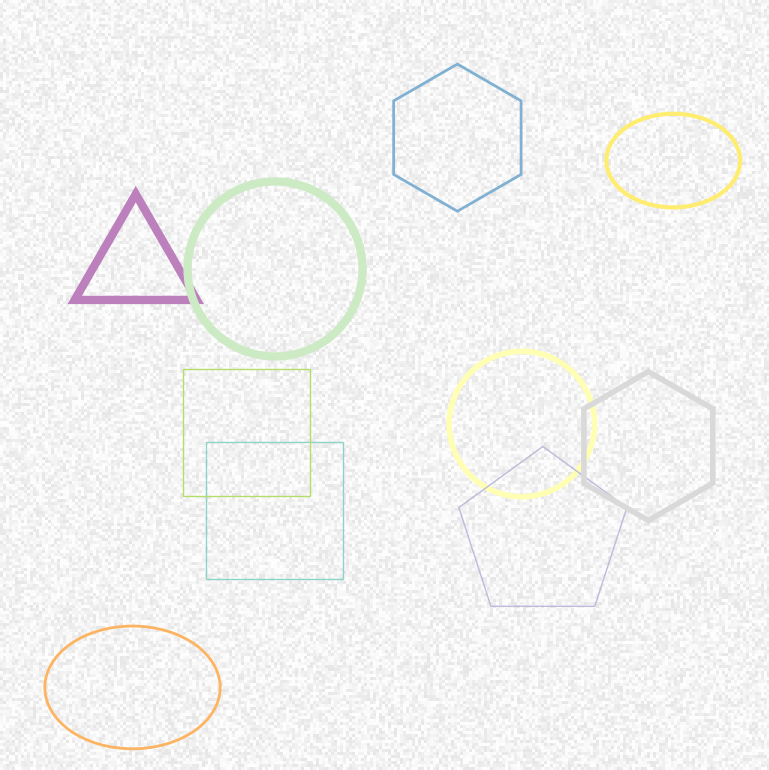[{"shape": "square", "thickness": 0.5, "radius": 0.44, "center": [0.357, 0.337]}, {"shape": "circle", "thickness": 2, "radius": 0.47, "center": [0.678, 0.449]}, {"shape": "pentagon", "thickness": 0.5, "radius": 0.57, "center": [0.705, 0.305]}, {"shape": "hexagon", "thickness": 1, "radius": 0.48, "center": [0.594, 0.821]}, {"shape": "oval", "thickness": 1, "radius": 0.57, "center": [0.172, 0.107]}, {"shape": "square", "thickness": 0.5, "radius": 0.41, "center": [0.32, 0.438]}, {"shape": "hexagon", "thickness": 2, "radius": 0.48, "center": [0.842, 0.421]}, {"shape": "triangle", "thickness": 3, "radius": 0.46, "center": [0.176, 0.656]}, {"shape": "circle", "thickness": 3, "radius": 0.57, "center": [0.357, 0.651]}, {"shape": "oval", "thickness": 1.5, "radius": 0.43, "center": [0.874, 0.791]}]